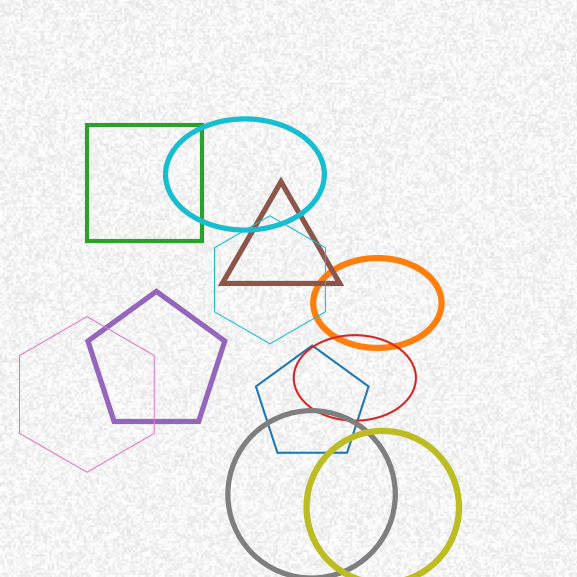[{"shape": "pentagon", "thickness": 1, "radius": 0.51, "center": [0.541, 0.298]}, {"shape": "oval", "thickness": 3, "radius": 0.56, "center": [0.654, 0.474]}, {"shape": "square", "thickness": 2, "radius": 0.5, "center": [0.25, 0.682]}, {"shape": "oval", "thickness": 1, "radius": 0.53, "center": [0.614, 0.345]}, {"shape": "pentagon", "thickness": 2.5, "radius": 0.62, "center": [0.271, 0.37]}, {"shape": "triangle", "thickness": 2.5, "radius": 0.59, "center": [0.487, 0.567]}, {"shape": "hexagon", "thickness": 0.5, "radius": 0.67, "center": [0.15, 0.316]}, {"shape": "circle", "thickness": 2.5, "radius": 0.72, "center": [0.54, 0.143]}, {"shape": "circle", "thickness": 3, "radius": 0.66, "center": [0.663, 0.121]}, {"shape": "oval", "thickness": 2.5, "radius": 0.69, "center": [0.424, 0.697]}, {"shape": "hexagon", "thickness": 0.5, "radius": 0.55, "center": [0.467, 0.515]}]